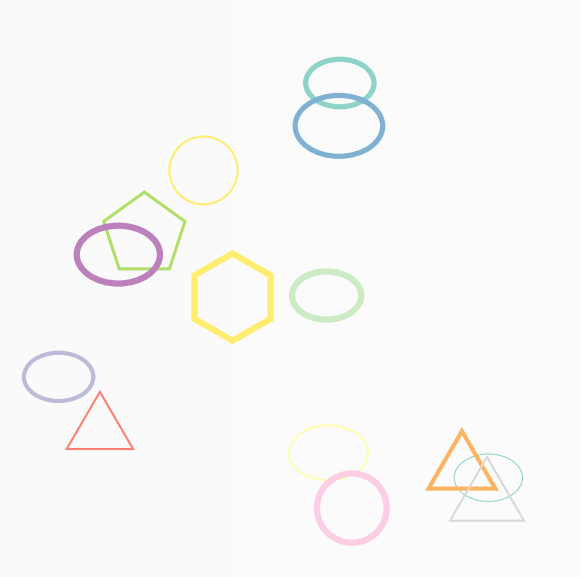[{"shape": "oval", "thickness": 0.5, "radius": 0.29, "center": [0.84, 0.172]}, {"shape": "oval", "thickness": 2.5, "radius": 0.29, "center": [0.585, 0.855]}, {"shape": "oval", "thickness": 1, "radius": 0.34, "center": [0.565, 0.215]}, {"shape": "oval", "thickness": 2, "radius": 0.3, "center": [0.101, 0.347]}, {"shape": "triangle", "thickness": 1, "radius": 0.33, "center": [0.172, 0.255]}, {"shape": "oval", "thickness": 2.5, "radius": 0.38, "center": [0.583, 0.781]}, {"shape": "triangle", "thickness": 2, "radius": 0.33, "center": [0.795, 0.186]}, {"shape": "pentagon", "thickness": 1.5, "radius": 0.37, "center": [0.248, 0.593]}, {"shape": "circle", "thickness": 3, "radius": 0.3, "center": [0.605, 0.119]}, {"shape": "triangle", "thickness": 1, "radius": 0.37, "center": [0.838, 0.134]}, {"shape": "oval", "thickness": 3, "radius": 0.36, "center": [0.204, 0.558]}, {"shape": "oval", "thickness": 3, "radius": 0.3, "center": [0.562, 0.487]}, {"shape": "circle", "thickness": 1, "radius": 0.29, "center": [0.35, 0.704]}, {"shape": "hexagon", "thickness": 3, "radius": 0.38, "center": [0.4, 0.485]}]